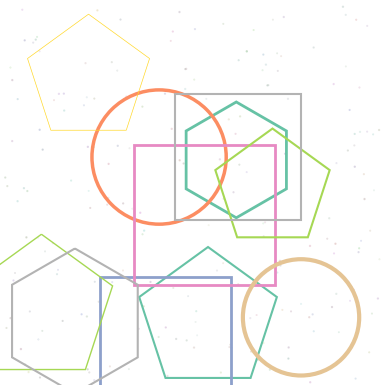[{"shape": "hexagon", "thickness": 2, "radius": 0.75, "center": [0.614, 0.585]}, {"shape": "pentagon", "thickness": 1.5, "radius": 0.94, "center": [0.54, 0.17]}, {"shape": "circle", "thickness": 2.5, "radius": 0.87, "center": [0.413, 0.592]}, {"shape": "square", "thickness": 2, "radius": 0.85, "center": [0.429, 0.111]}, {"shape": "square", "thickness": 2, "radius": 0.91, "center": [0.531, 0.441]}, {"shape": "pentagon", "thickness": 1, "radius": 0.97, "center": [0.108, 0.197]}, {"shape": "pentagon", "thickness": 1.5, "radius": 0.78, "center": [0.708, 0.51]}, {"shape": "pentagon", "thickness": 0.5, "radius": 0.83, "center": [0.23, 0.797]}, {"shape": "circle", "thickness": 3, "radius": 0.76, "center": [0.782, 0.176]}, {"shape": "hexagon", "thickness": 1.5, "radius": 0.94, "center": [0.195, 0.166]}, {"shape": "square", "thickness": 1.5, "radius": 0.82, "center": [0.618, 0.591]}]